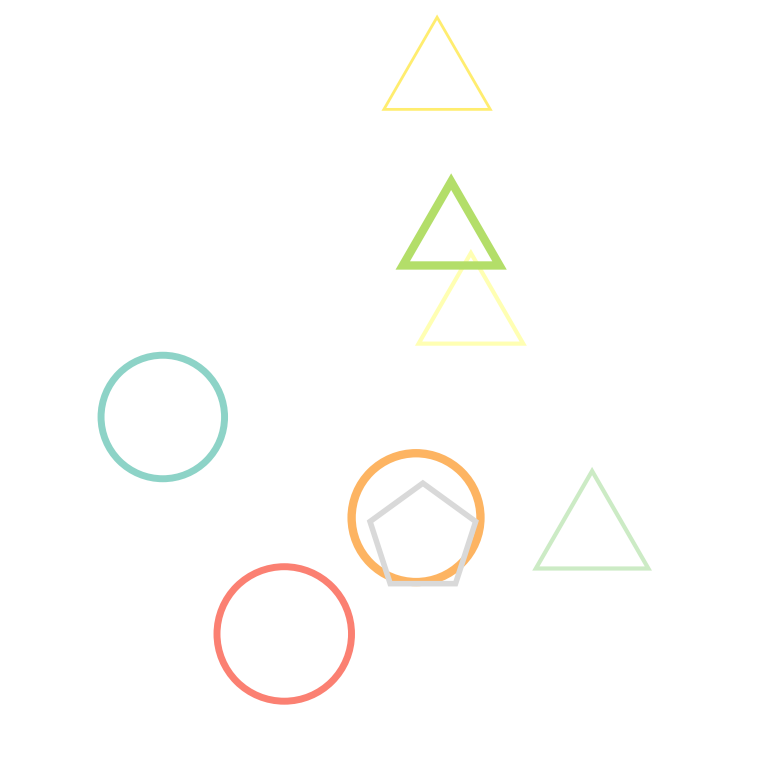[{"shape": "circle", "thickness": 2.5, "radius": 0.4, "center": [0.211, 0.458]}, {"shape": "triangle", "thickness": 1.5, "radius": 0.39, "center": [0.612, 0.593]}, {"shape": "circle", "thickness": 2.5, "radius": 0.44, "center": [0.369, 0.177]}, {"shape": "circle", "thickness": 3, "radius": 0.42, "center": [0.54, 0.328]}, {"shape": "triangle", "thickness": 3, "radius": 0.36, "center": [0.586, 0.692]}, {"shape": "pentagon", "thickness": 2, "radius": 0.36, "center": [0.549, 0.3]}, {"shape": "triangle", "thickness": 1.5, "radius": 0.42, "center": [0.769, 0.304]}, {"shape": "triangle", "thickness": 1, "radius": 0.4, "center": [0.568, 0.898]}]